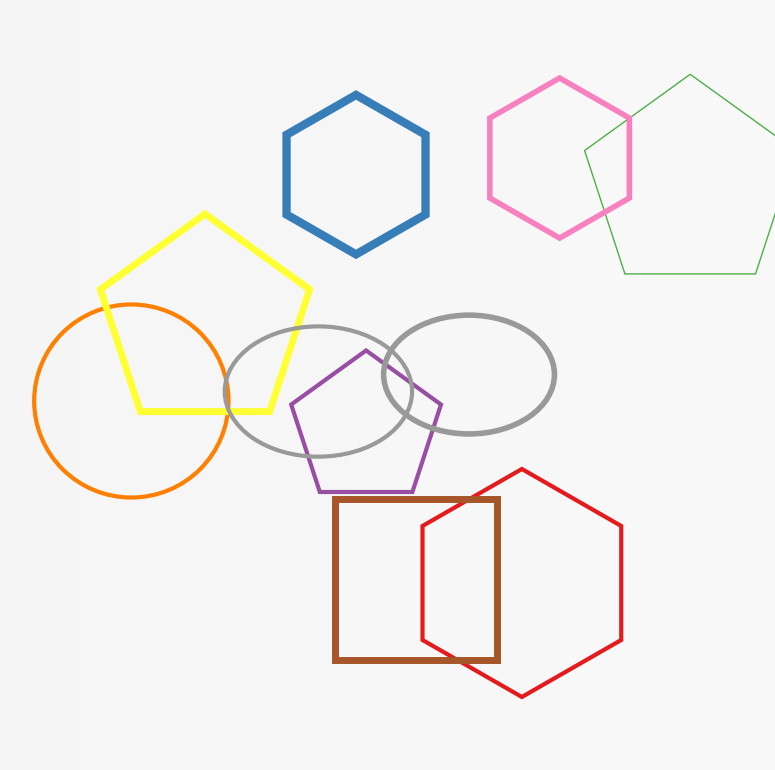[{"shape": "hexagon", "thickness": 1.5, "radius": 0.74, "center": [0.673, 0.243]}, {"shape": "hexagon", "thickness": 3, "radius": 0.52, "center": [0.459, 0.773]}, {"shape": "pentagon", "thickness": 0.5, "radius": 0.72, "center": [0.891, 0.76]}, {"shape": "pentagon", "thickness": 1.5, "radius": 0.51, "center": [0.472, 0.443]}, {"shape": "circle", "thickness": 1.5, "radius": 0.63, "center": [0.169, 0.479]}, {"shape": "pentagon", "thickness": 2.5, "radius": 0.71, "center": [0.265, 0.58]}, {"shape": "square", "thickness": 2.5, "radius": 0.52, "center": [0.536, 0.247]}, {"shape": "hexagon", "thickness": 2, "radius": 0.52, "center": [0.722, 0.795]}, {"shape": "oval", "thickness": 2, "radius": 0.55, "center": [0.605, 0.514]}, {"shape": "oval", "thickness": 1.5, "radius": 0.6, "center": [0.411, 0.492]}]